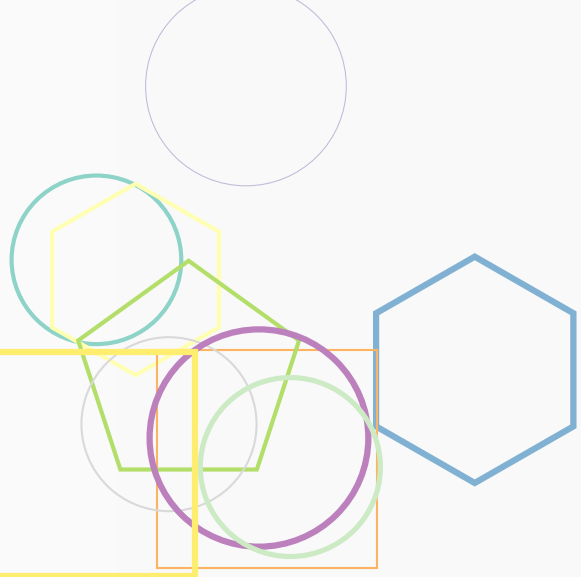[{"shape": "circle", "thickness": 2, "radius": 0.73, "center": [0.166, 0.549]}, {"shape": "hexagon", "thickness": 2, "radius": 0.83, "center": [0.233, 0.515]}, {"shape": "circle", "thickness": 0.5, "radius": 0.86, "center": [0.423, 0.85]}, {"shape": "hexagon", "thickness": 3, "radius": 0.98, "center": [0.817, 0.359]}, {"shape": "square", "thickness": 1, "radius": 0.94, "center": [0.459, 0.204]}, {"shape": "pentagon", "thickness": 2, "radius": 1.0, "center": [0.324, 0.348]}, {"shape": "circle", "thickness": 1, "radius": 0.75, "center": [0.291, 0.265]}, {"shape": "circle", "thickness": 3, "radius": 0.94, "center": [0.446, 0.241]}, {"shape": "circle", "thickness": 2.5, "radius": 0.77, "center": [0.499, 0.19]}, {"shape": "square", "thickness": 3, "radius": 0.97, "center": [0.141, 0.196]}]